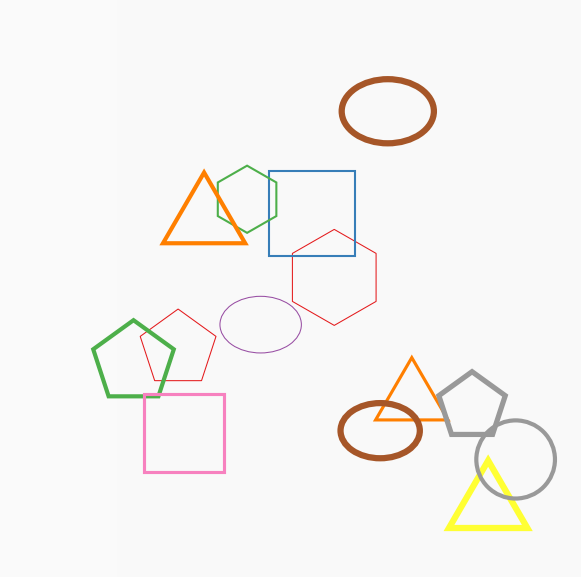[{"shape": "pentagon", "thickness": 0.5, "radius": 0.34, "center": [0.306, 0.395]}, {"shape": "hexagon", "thickness": 0.5, "radius": 0.42, "center": [0.575, 0.519]}, {"shape": "square", "thickness": 1, "radius": 0.37, "center": [0.537, 0.629]}, {"shape": "pentagon", "thickness": 2, "radius": 0.36, "center": [0.23, 0.372]}, {"shape": "hexagon", "thickness": 1, "radius": 0.29, "center": [0.425, 0.654]}, {"shape": "oval", "thickness": 0.5, "radius": 0.35, "center": [0.448, 0.437]}, {"shape": "triangle", "thickness": 1.5, "radius": 0.36, "center": [0.708, 0.308]}, {"shape": "triangle", "thickness": 2, "radius": 0.41, "center": [0.351, 0.619]}, {"shape": "triangle", "thickness": 3, "radius": 0.39, "center": [0.84, 0.124]}, {"shape": "oval", "thickness": 3, "radius": 0.4, "center": [0.667, 0.807]}, {"shape": "oval", "thickness": 3, "radius": 0.34, "center": [0.654, 0.253]}, {"shape": "square", "thickness": 1.5, "radius": 0.34, "center": [0.317, 0.249]}, {"shape": "circle", "thickness": 2, "radius": 0.34, "center": [0.887, 0.204]}, {"shape": "pentagon", "thickness": 2.5, "radius": 0.3, "center": [0.812, 0.295]}]